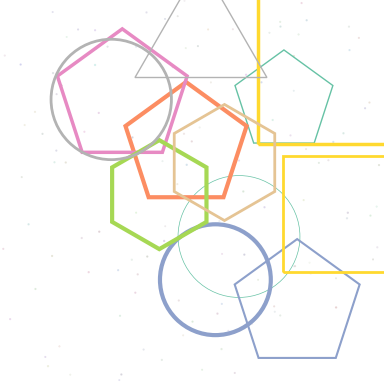[{"shape": "pentagon", "thickness": 1, "radius": 0.67, "center": [0.737, 0.737]}, {"shape": "circle", "thickness": 0.5, "radius": 0.79, "center": [0.621, 0.386]}, {"shape": "pentagon", "thickness": 3, "radius": 0.83, "center": [0.483, 0.622]}, {"shape": "pentagon", "thickness": 1.5, "radius": 0.85, "center": [0.772, 0.208]}, {"shape": "circle", "thickness": 3, "radius": 0.72, "center": [0.559, 0.273]}, {"shape": "pentagon", "thickness": 2.5, "radius": 0.89, "center": [0.318, 0.748]}, {"shape": "hexagon", "thickness": 3, "radius": 0.71, "center": [0.414, 0.494]}, {"shape": "square", "thickness": 2, "radius": 0.75, "center": [0.885, 0.444]}, {"shape": "square", "thickness": 2.5, "radius": 1.0, "center": [0.871, 0.825]}, {"shape": "hexagon", "thickness": 2, "radius": 0.75, "center": [0.583, 0.578]}, {"shape": "triangle", "thickness": 1, "radius": 0.99, "center": [0.522, 0.898]}, {"shape": "circle", "thickness": 2, "radius": 0.78, "center": [0.289, 0.742]}]